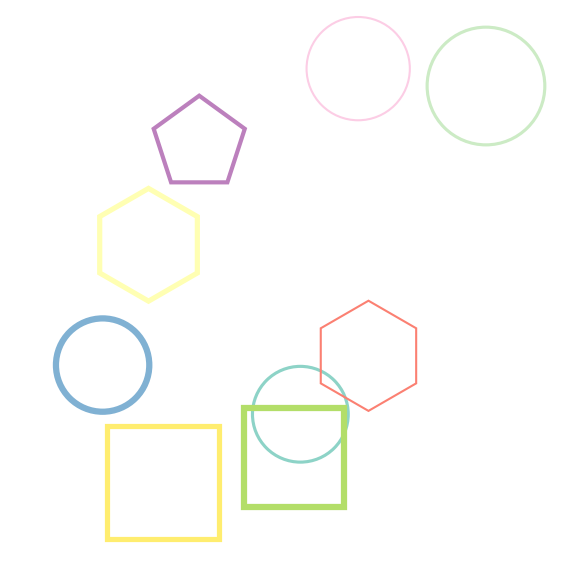[{"shape": "circle", "thickness": 1.5, "radius": 0.41, "center": [0.52, 0.282]}, {"shape": "hexagon", "thickness": 2.5, "radius": 0.49, "center": [0.257, 0.575]}, {"shape": "hexagon", "thickness": 1, "radius": 0.48, "center": [0.638, 0.383]}, {"shape": "circle", "thickness": 3, "radius": 0.4, "center": [0.178, 0.367]}, {"shape": "square", "thickness": 3, "radius": 0.43, "center": [0.509, 0.207]}, {"shape": "circle", "thickness": 1, "radius": 0.45, "center": [0.62, 0.88]}, {"shape": "pentagon", "thickness": 2, "radius": 0.41, "center": [0.345, 0.75]}, {"shape": "circle", "thickness": 1.5, "radius": 0.51, "center": [0.842, 0.85]}, {"shape": "square", "thickness": 2.5, "radius": 0.49, "center": [0.283, 0.164]}]